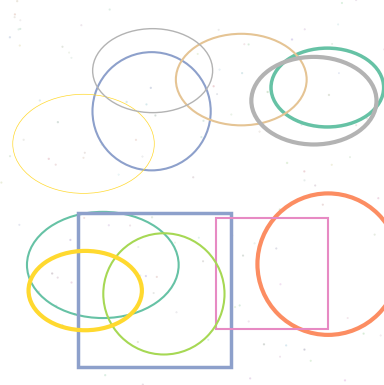[{"shape": "oval", "thickness": 2.5, "radius": 0.73, "center": [0.85, 0.773]}, {"shape": "oval", "thickness": 1.5, "radius": 0.99, "center": [0.267, 0.312]}, {"shape": "circle", "thickness": 3, "radius": 0.92, "center": [0.852, 0.314]}, {"shape": "circle", "thickness": 1.5, "radius": 0.77, "center": [0.394, 0.711]}, {"shape": "square", "thickness": 2.5, "radius": 0.99, "center": [0.4, 0.247]}, {"shape": "square", "thickness": 1.5, "radius": 0.73, "center": [0.706, 0.29]}, {"shape": "circle", "thickness": 1.5, "radius": 0.79, "center": [0.426, 0.237]}, {"shape": "oval", "thickness": 0.5, "radius": 0.92, "center": [0.217, 0.626]}, {"shape": "oval", "thickness": 3, "radius": 0.74, "center": [0.221, 0.245]}, {"shape": "oval", "thickness": 1.5, "radius": 0.85, "center": [0.627, 0.793]}, {"shape": "oval", "thickness": 3, "radius": 0.81, "center": [0.815, 0.738]}, {"shape": "oval", "thickness": 1, "radius": 0.78, "center": [0.396, 0.816]}]